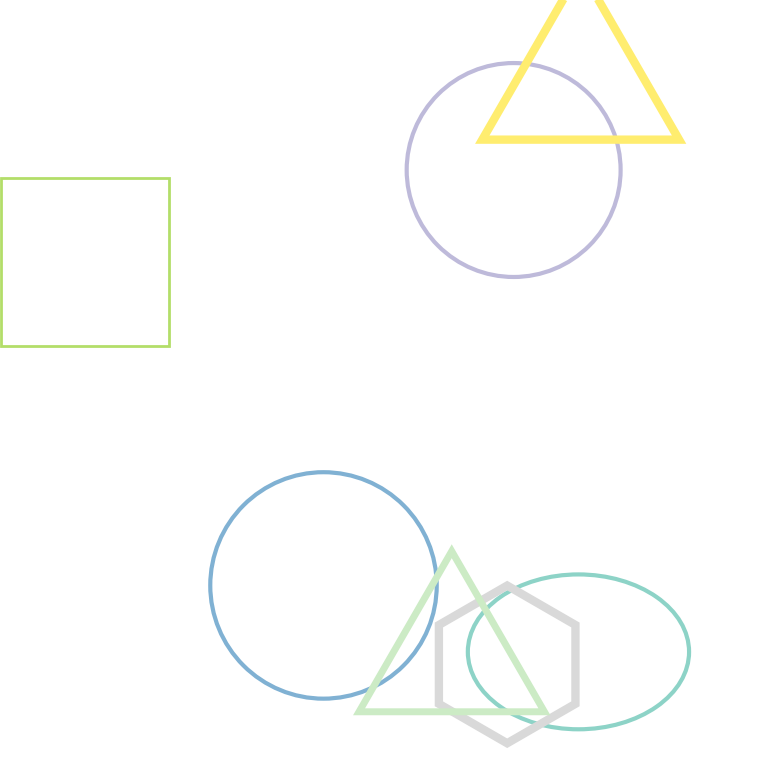[{"shape": "oval", "thickness": 1.5, "radius": 0.72, "center": [0.751, 0.153]}, {"shape": "circle", "thickness": 1.5, "radius": 0.69, "center": [0.667, 0.779]}, {"shape": "circle", "thickness": 1.5, "radius": 0.74, "center": [0.42, 0.24]}, {"shape": "square", "thickness": 1, "radius": 0.55, "center": [0.111, 0.66]}, {"shape": "hexagon", "thickness": 3, "radius": 0.51, "center": [0.659, 0.137]}, {"shape": "triangle", "thickness": 2.5, "radius": 0.7, "center": [0.587, 0.145]}, {"shape": "triangle", "thickness": 3, "radius": 0.74, "center": [0.754, 0.892]}]